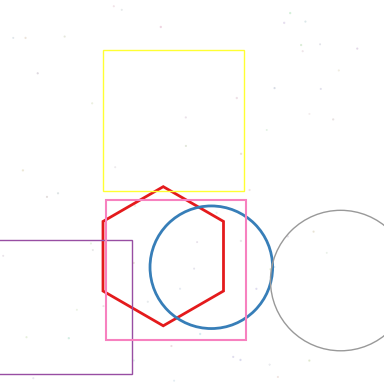[{"shape": "hexagon", "thickness": 2, "radius": 0.9, "center": [0.424, 0.334]}, {"shape": "circle", "thickness": 2, "radius": 0.8, "center": [0.549, 0.306]}, {"shape": "square", "thickness": 1, "radius": 0.87, "center": [0.169, 0.203]}, {"shape": "square", "thickness": 1, "radius": 0.92, "center": [0.451, 0.688]}, {"shape": "square", "thickness": 1.5, "radius": 0.91, "center": [0.457, 0.299]}, {"shape": "circle", "thickness": 1, "radius": 0.91, "center": [0.885, 0.271]}]